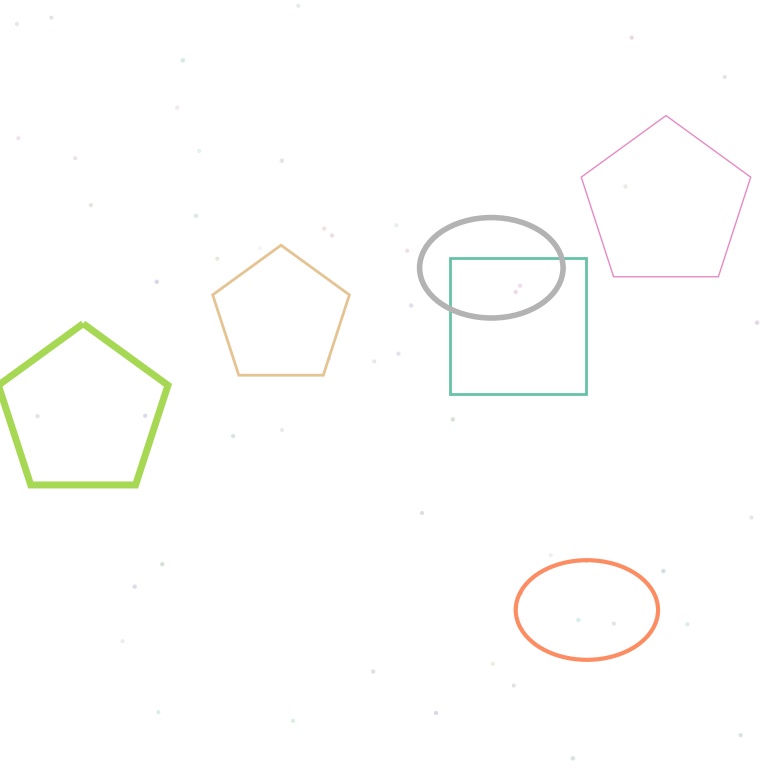[{"shape": "square", "thickness": 1, "radius": 0.44, "center": [0.672, 0.577]}, {"shape": "oval", "thickness": 1.5, "radius": 0.46, "center": [0.762, 0.208]}, {"shape": "pentagon", "thickness": 0.5, "radius": 0.58, "center": [0.865, 0.734]}, {"shape": "pentagon", "thickness": 2.5, "radius": 0.58, "center": [0.108, 0.464]}, {"shape": "pentagon", "thickness": 1, "radius": 0.47, "center": [0.365, 0.588]}, {"shape": "oval", "thickness": 2, "radius": 0.47, "center": [0.638, 0.652]}]